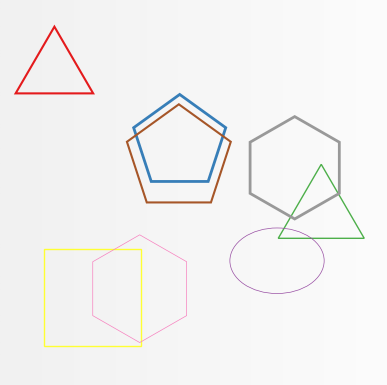[{"shape": "triangle", "thickness": 1.5, "radius": 0.58, "center": [0.14, 0.815]}, {"shape": "pentagon", "thickness": 2, "radius": 0.62, "center": [0.464, 0.63]}, {"shape": "triangle", "thickness": 1, "radius": 0.64, "center": [0.829, 0.445]}, {"shape": "oval", "thickness": 0.5, "radius": 0.61, "center": [0.715, 0.323]}, {"shape": "square", "thickness": 1, "radius": 0.63, "center": [0.239, 0.227]}, {"shape": "pentagon", "thickness": 1.5, "radius": 0.7, "center": [0.462, 0.588]}, {"shape": "hexagon", "thickness": 0.5, "radius": 0.7, "center": [0.361, 0.25]}, {"shape": "hexagon", "thickness": 2, "radius": 0.66, "center": [0.761, 0.564]}]